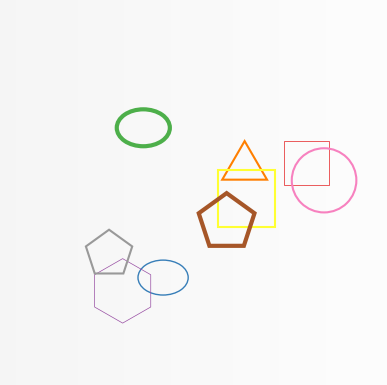[{"shape": "square", "thickness": 0.5, "radius": 0.29, "center": [0.791, 0.577]}, {"shape": "oval", "thickness": 1, "radius": 0.32, "center": [0.421, 0.279]}, {"shape": "oval", "thickness": 3, "radius": 0.34, "center": [0.37, 0.668]}, {"shape": "hexagon", "thickness": 0.5, "radius": 0.42, "center": [0.317, 0.245]}, {"shape": "triangle", "thickness": 1.5, "radius": 0.33, "center": [0.631, 0.567]}, {"shape": "square", "thickness": 1.5, "radius": 0.37, "center": [0.636, 0.484]}, {"shape": "pentagon", "thickness": 3, "radius": 0.38, "center": [0.585, 0.423]}, {"shape": "circle", "thickness": 1.5, "radius": 0.42, "center": [0.836, 0.532]}, {"shape": "pentagon", "thickness": 1.5, "radius": 0.31, "center": [0.281, 0.34]}]